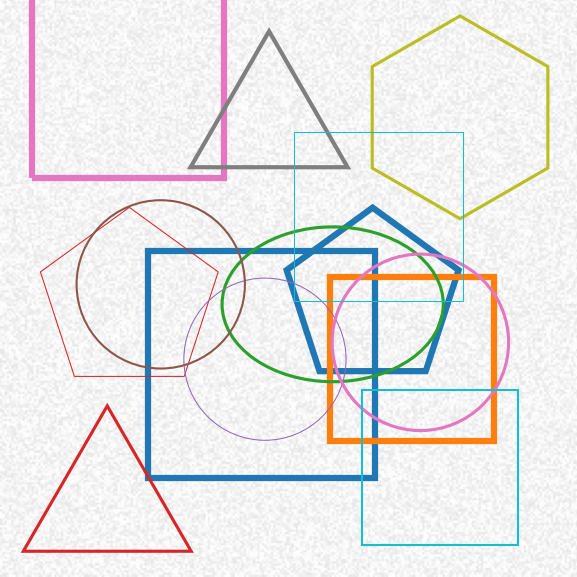[{"shape": "square", "thickness": 3, "radius": 0.98, "center": [0.452, 0.367]}, {"shape": "pentagon", "thickness": 3, "radius": 0.78, "center": [0.645, 0.483]}, {"shape": "square", "thickness": 3, "radius": 0.71, "center": [0.713, 0.377]}, {"shape": "oval", "thickness": 1.5, "radius": 0.96, "center": [0.576, 0.472]}, {"shape": "triangle", "thickness": 1.5, "radius": 0.84, "center": [0.186, 0.128]}, {"shape": "pentagon", "thickness": 0.5, "radius": 0.81, "center": [0.224, 0.478]}, {"shape": "circle", "thickness": 0.5, "radius": 0.7, "center": [0.459, 0.377]}, {"shape": "circle", "thickness": 1, "radius": 0.73, "center": [0.278, 0.507]}, {"shape": "circle", "thickness": 1.5, "radius": 0.76, "center": [0.728, 0.406]}, {"shape": "square", "thickness": 3, "radius": 0.83, "center": [0.222, 0.857]}, {"shape": "triangle", "thickness": 2, "radius": 0.78, "center": [0.466, 0.788]}, {"shape": "hexagon", "thickness": 1.5, "radius": 0.88, "center": [0.797, 0.796]}, {"shape": "square", "thickness": 1, "radius": 0.67, "center": [0.762, 0.19]}, {"shape": "square", "thickness": 0.5, "radius": 0.73, "center": [0.656, 0.624]}]